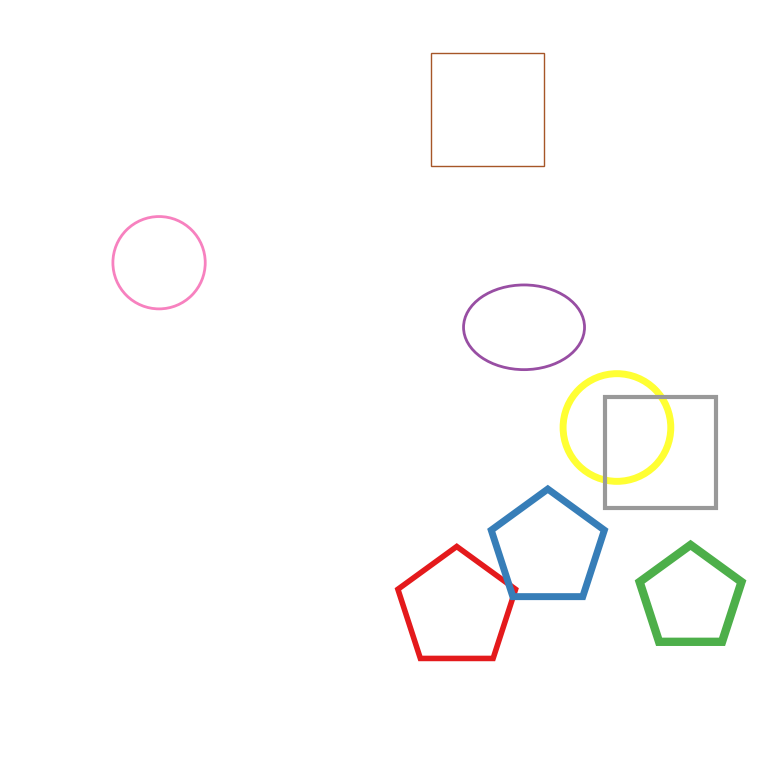[{"shape": "pentagon", "thickness": 2, "radius": 0.4, "center": [0.593, 0.21]}, {"shape": "pentagon", "thickness": 2.5, "radius": 0.39, "center": [0.711, 0.288]}, {"shape": "pentagon", "thickness": 3, "radius": 0.35, "center": [0.897, 0.223]}, {"shape": "oval", "thickness": 1, "radius": 0.39, "center": [0.681, 0.575]}, {"shape": "circle", "thickness": 2.5, "radius": 0.35, "center": [0.801, 0.445]}, {"shape": "square", "thickness": 0.5, "radius": 0.37, "center": [0.633, 0.857]}, {"shape": "circle", "thickness": 1, "radius": 0.3, "center": [0.207, 0.659]}, {"shape": "square", "thickness": 1.5, "radius": 0.36, "center": [0.858, 0.412]}]